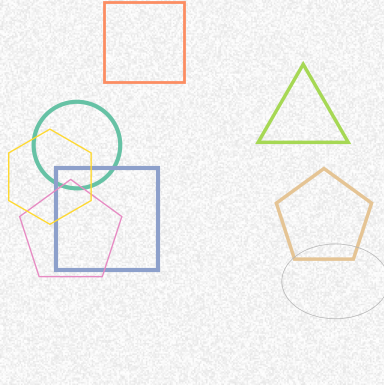[{"shape": "circle", "thickness": 3, "radius": 0.56, "center": [0.2, 0.623]}, {"shape": "square", "thickness": 2, "radius": 0.52, "center": [0.373, 0.89]}, {"shape": "square", "thickness": 3, "radius": 0.67, "center": [0.278, 0.43]}, {"shape": "pentagon", "thickness": 1, "radius": 0.7, "center": [0.184, 0.394]}, {"shape": "triangle", "thickness": 2.5, "radius": 0.68, "center": [0.788, 0.698]}, {"shape": "hexagon", "thickness": 1, "radius": 0.62, "center": [0.13, 0.541]}, {"shape": "pentagon", "thickness": 2.5, "radius": 0.65, "center": [0.841, 0.432]}, {"shape": "oval", "thickness": 0.5, "radius": 0.69, "center": [0.871, 0.269]}]